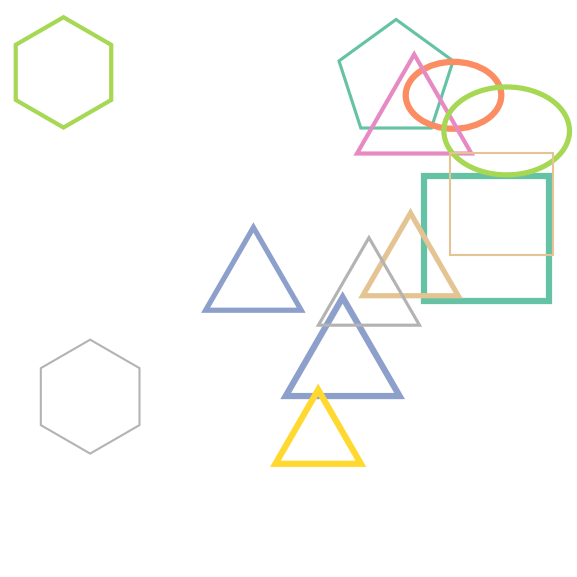[{"shape": "pentagon", "thickness": 1.5, "radius": 0.52, "center": [0.686, 0.862]}, {"shape": "square", "thickness": 3, "radius": 0.54, "center": [0.843, 0.586]}, {"shape": "oval", "thickness": 3, "radius": 0.41, "center": [0.785, 0.834]}, {"shape": "triangle", "thickness": 2.5, "radius": 0.48, "center": [0.439, 0.51]}, {"shape": "triangle", "thickness": 3, "radius": 0.57, "center": [0.593, 0.37]}, {"shape": "triangle", "thickness": 2, "radius": 0.57, "center": [0.717, 0.791]}, {"shape": "oval", "thickness": 2.5, "radius": 0.54, "center": [0.877, 0.772]}, {"shape": "hexagon", "thickness": 2, "radius": 0.48, "center": [0.11, 0.874]}, {"shape": "triangle", "thickness": 3, "radius": 0.43, "center": [0.551, 0.239]}, {"shape": "square", "thickness": 1, "radius": 0.44, "center": [0.868, 0.646]}, {"shape": "triangle", "thickness": 2.5, "radius": 0.48, "center": [0.711, 0.535]}, {"shape": "triangle", "thickness": 1.5, "radius": 0.51, "center": [0.639, 0.487]}, {"shape": "hexagon", "thickness": 1, "radius": 0.49, "center": [0.156, 0.312]}]